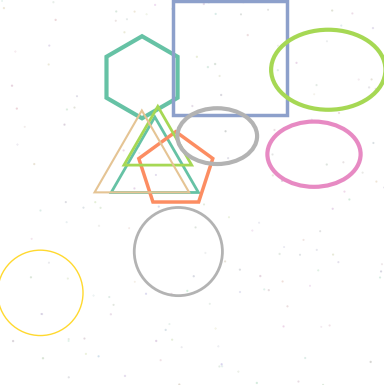[{"shape": "hexagon", "thickness": 3, "radius": 0.53, "center": [0.369, 0.799]}, {"shape": "triangle", "thickness": 2, "radius": 0.65, "center": [0.402, 0.565]}, {"shape": "pentagon", "thickness": 2.5, "radius": 0.51, "center": [0.457, 0.557]}, {"shape": "square", "thickness": 2.5, "radius": 0.74, "center": [0.597, 0.85]}, {"shape": "oval", "thickness": 3, "radius": 0.61, "center": [0.816, 0.599]}, {"shape": "triangle", "thickness": 2, "radius": 0.51, "center": [0.41, 0.622]}, {"shape": "oval", "thickness": 3, "radius": 0.74, "center": [0.853, 0.819]}, {"shape": "circle", "thickness": 1, "radius": 0.55, "center": [0.105, 0.239]}, {"shape": "triangle", "thickness": 1.5, "radius": 0.71, "center": [0.368, 0.571]}, {"shape": "oval", "thickness": 3, "radius": 0.52, "center": [0.564, 0.646]}, {"shape": "circle", "thickness": 2, "radius": 0.57, "center": [0.463, 0.347]}]